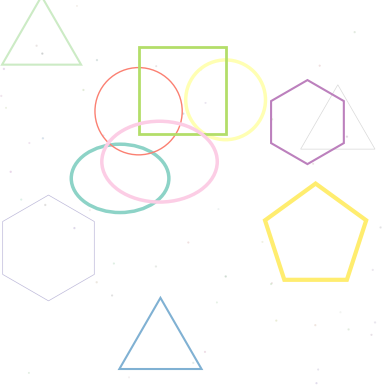[{"shape": "oval", "thickness": 2.5, "radius": 0.63, "center": [0.312, 0.537]}, {"shape": "circle", "thickness": 2.5, "radius": 0.52, "center": [0.586, 0.741]}, {"shape": "hexagon", "thickness": 0.5, "radius": 0.69, "center": [0.126, 0.356]}, {"shape": "circle", "thickness": 1, "radius": 0.57, "center": [0.36, 0.711]}, {"shape": "triangle", "thickness": 1.5, "radius": 0.62, "center": [0.417, 0.103]}, {"shape": "square", "thickness": 2, "radius": 0.56, "center": [0.474, 0.766]}, {"shape": "oval", "thickness": 2.5, "radius": 0.75, "center": [0.414, 0.58]}, {"shape": "triangle", "thickness": 0.5, "radius": 0.56, "center": [0.877, 0.668]}, {"shape": "hexagon", "thickness": 1.5, "radius": 0.55, "center": [0.799, 0.683]}, {"shape": "triangle", "thickness": 1.5, "radius": 0.59, "center": [0.108, 0.891]}, {"shape": "pentagon", "thickness": 3, "radius": 0.69, "center": [0.82, 0.385]}]